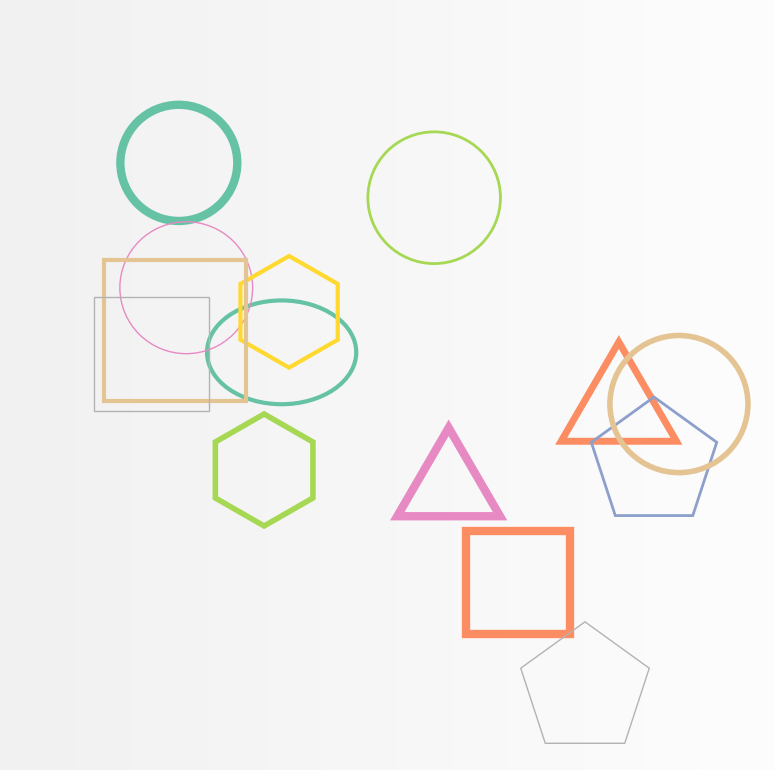[{"shape": "circle", "thickness": 3, "radius": 0.38, "center": [0.231, 0.788]}, {"shape": "oval", "thickness": 1.5, "radius": 0.48, "center": [0.363, 0.542]}, {"shape": "triangle", "thickness": 2.5, "radius": 0.43, "center": [0.798, 0.47]}, {"shape": "square", "thickness": 3, "radius": 0.34, "center": [0.668, 0.244]}, {"shape": "pentagon", "thickness": 1, "radius": 0.43, "center": [0.844, 0.399]}, {"shape": "triangle", "thickness": 3, "radius": 0.38, "center": [0.579, 0.368]}, {"shape": "circle", "thickness": 0.5, "radius": 0.43, "center": [0.24, 0.626]}, {"shape": "hexagon", "thickness": 2, "radius": 0.36, "center": [0.341, 0.39]}, {"shape": "circle", "thickness": 1, "radius": 0.43, "center": [0.56, 0.743]}, {"shape": "hexagon", "thickness": 1.5, "radius": 0.36, "center": [0.373, 0.595]}, {"shape": "circle", "thickness": 2, "radius": 0.45, "center": [0.876, 0.475]}, {"shape": "square", "thickness": 1.5, "radius": 0.46, "center": [0.226, 0.571]}, {"shape": "square", "thickness": 0.5, "radius": 0.37, "center": [0.196, 0.541]}, {"shape": "pentagon", "thickness": 0.5, "radius": 0.44, "center": [0.755, 0.105]}]